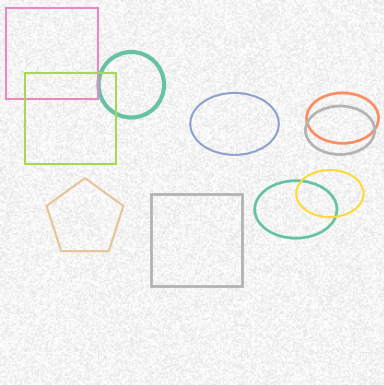[{"shape": "circle", "thickness": 3, "radius": 0.43, "center": [0.341, 0.78]}, {"shape": "oval", "thickness": 2, "radius": 0.53, "center": [0.768, 0.456]}, {"shape": "oval", "thickness": 2, "radius": 0.47, "center": [0.89, 0.693]}, {"shape": "oval", "thickness": 1.5, "radius": 0.57, "center": [0.609, 0.678]}, {"shape": "square", "thickness": 1.5, "radius": 0.6, "center": [0.135, 0.861]}, {"shape": "square", "thickness": 1.5, "radius": 0.59, "center": [0.182, 0.693]}, {"shape": "oval", "thickness": 1.5, "radius": 0.44, "center": [0.857, 0.497]}, {"shape": "pentagon", "thickness": 1.5, "radius": 0.52, "center": [0.221, 0.433]}, {"shape": "square", "thickness": 2, "radius": 0.59, "center": [0.51, 0.377]}, {"shape": "oval", "thickness": 2, "radius": 0.45, "center": [0.883, 0.662]}]